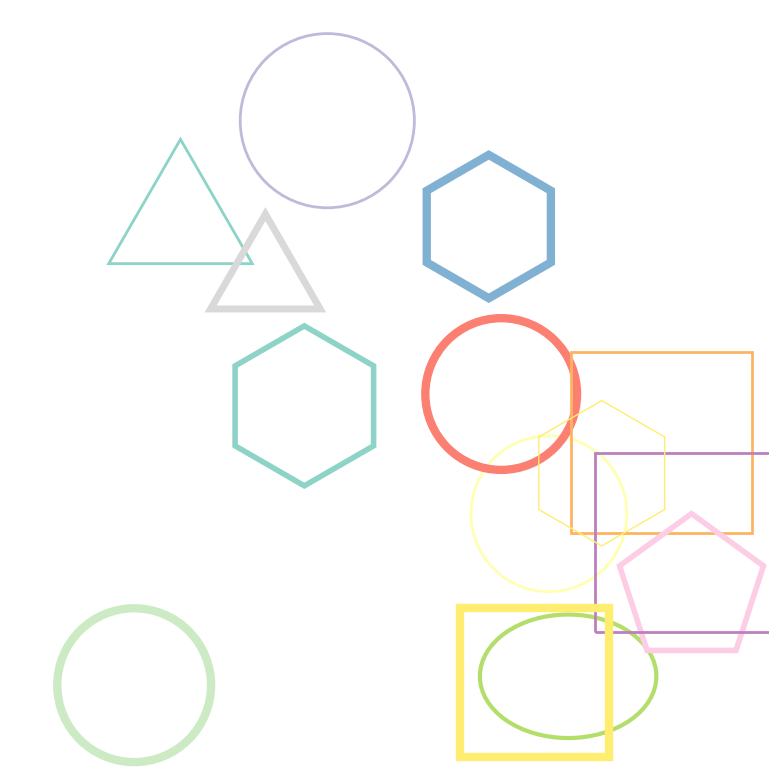[{"shape": "hexagon", "thickness": 2, "radius": 0.52, "center": [0.395, 0.473]}, {"shape": "triangle", "thickness": 1, "radius": 0.54, "center": [0.234, 0.711]}, {"shape": "circle", "thickness": 1, "radius": 0.51, "center": [0.713, 0.333]}, {"shape": "circle", "thickness": 1, "radius": 0.57, "center": [0.425, 0.843]}, {"shape": "circle", "thickness": 3, "radius": 0.49, "center": [0.651, 0.488]}, {"shape": "hexagon", "thickness": 3, "radius": 0.47, "center": [0.635, 0.706]}, {"shape": "square", "thickness": 1, "radius": 0.59, "center": [0.859, 0.425]}, {"shape": "oval", "thickness": 1.5, "radius": 0.57, "center": [0.738, 0.122]}, {"shape": "pentagon", "thickness": 2, "radius": 0.49, "center": [0.898, 0.235]}, {"shape": "triangle", "thickness": 2.5, "radius": 0.41, "center": [0.345, 0.64]}, {"shape": "square", "thickness": 1, "radius": 0.58, "center": [0.889, 0.296]}, {"shape": "circle", "thickness": 3, "radius": 0.5, "center": [0.174, 0.11]}, {"shape": "square", "thickness": 3, "radius": 0.48, "center": [0.694, 0.114]}, {"shape": "hexagon", "thickness": 0.5, "radius": 0.47, "center": [0.781, 0.385]}]